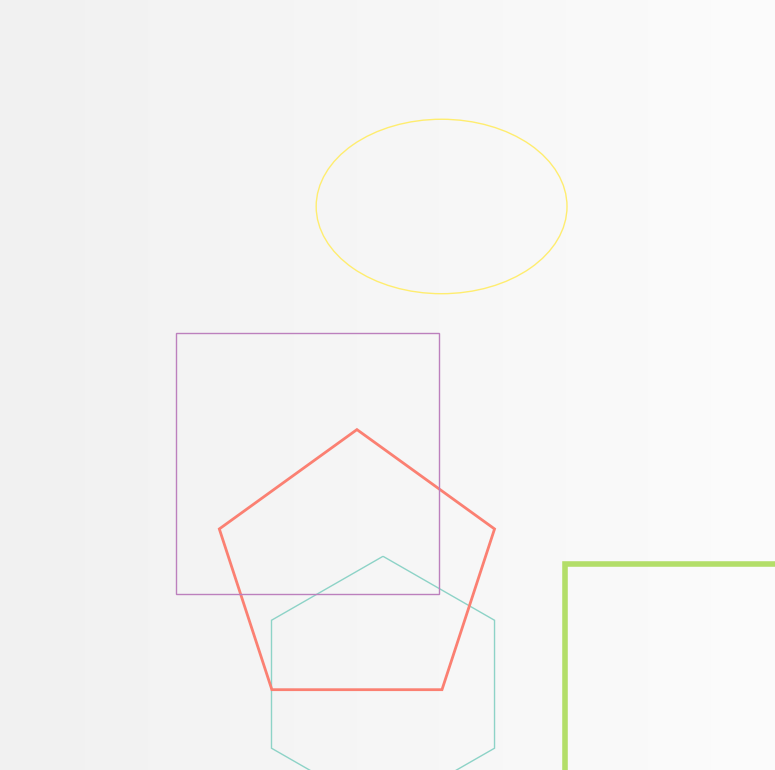[{"shape": "hexagon", "thickness": 0.5, "radius": 0.83, "center": [0.494, 0.111]}, {"shape": "pentagon", "thickness": 1, "radius": 0.93, "center": [0.461, 0.255]}, {"shape": "square", "thickness": 2, "radius": 0.76, "center": [0.882, 0.115]}, {"shape": "square", "thickness": 0.5, "radius": 0.85, "center": [0.397, 0.397]}, {"shape": "oval", "thickness": 0.5, "radius": 0.81, "center": [0.57, 0.732]}]